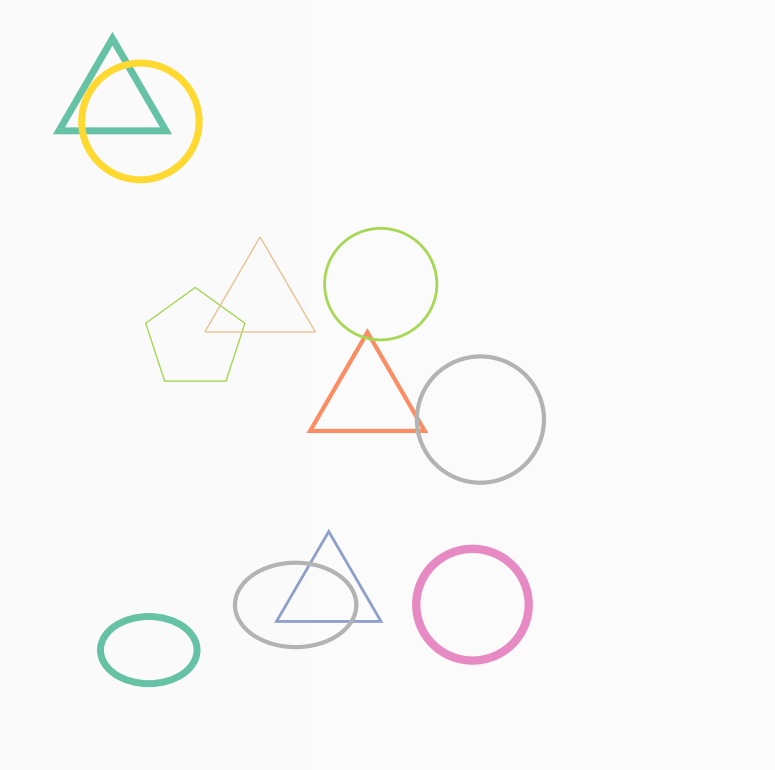[{"shape": "triangle", "thickness": 2.5, "radius": 0.4, "center": [0.145, 0.87]}, {"shape": "oval", "thickness": 2.5, "radius": 0.31, "center": [0.192, 0.156]}, {"shape": "triangle", "thickness": 1.5, "radius": 0.43, "center": [0.474, 0.483]}, {"shape": "triangle", "thickness": 1, "radius": 0.39, "center": [0.424, 0.232]}, {"shape": "circle", "thickness": 3, "radius": 0.36, "center": [0.61, 0.215]}, {"shape": "pentagon", "thickness": 0.5, "radius": 0.34, "center": [0.252, 0.559]}, {"shape": "circle", "thickness": 1, "radius": 0.36, "center": [0.491, 0.631]}, {"shape": "circle", "thickness": 2.5, "radius": 0.38, "center": [0.181, 0.842]}, {"shape": "triangle", "thickness": 0.5, "radius": 0.41, "center": [0.336, 0.61]}, {"shape": "circle", "thickness": 1.5, "radius": 0.41, "center": [0.62, 0.455]}, {"shape": "oval", "thickness": 1.5, "radius": 0.39, "center": [0.381, 0.214]}]